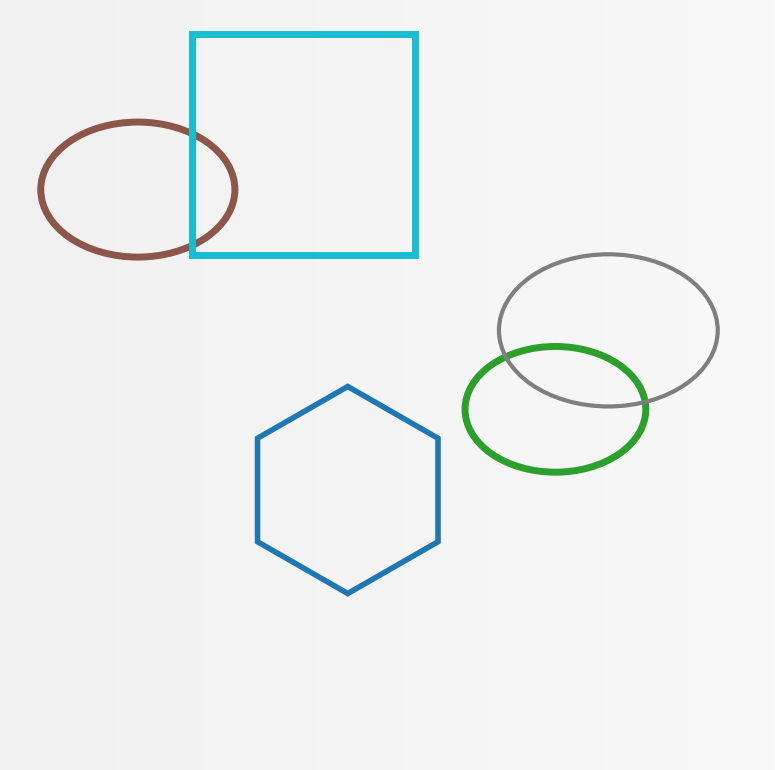[{"shape": "hexagon", "thickness": 2, "radius": 0.67, "center": [0.449, 0.364]}, {"shape": "oval", "thickness": 2.5, "radius": 0.58, "center": [0.717, 0.468]}, {"shape": "oval", "thickness": 2.5, "radius": 0.63, "center": [0.178, 0.754]}, {"shape": "oval", "thickness": 1.5, "radius": 0.71, "center": [0.785, 0.571]}, {"shape": "square", "thickness": 2.5, "radius": 0.72, "center": [0.392, 0.812]}]